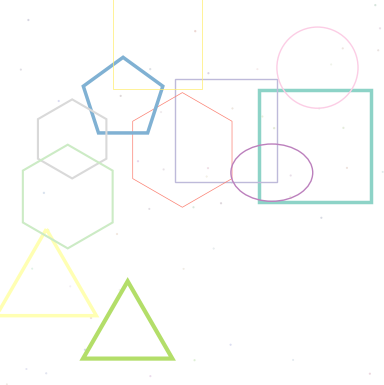[{"shape": "square", "thickness": 2.5, "radius": 0.73, "center": [0.818, 0.621]}, {"shape": "triangle", "thickness": 2.5, "radius": 0.75, "center": [0.12, 0.255]}, {"shape": "square", "thickness": 1, "radius": 0.66, "center": [0.586, 0.661]}, {"shape": "hexagon", "thickness": 0.5, "radius": 0.74, "center": [0.474, 0.611]}, {"shape": "pentagon", "thickness": 2.5, "radius": 0.54, "center": [0.32, 0.743]}, {"shape": "triangle", "thickness": 3, "radius": 0.67, "center": [0.332, 0.136]}, {"shape": "circle", "thickness": 1, "radius": 0.53, "center": [0.825, 0.824]}, {"shape": "hexagon", "thickness": 1.5, "radius": 0.51, "center": [0.187, 0.639]}, {"shape": "oval", "thickness": 1, "radius": 0.53, "center": [0.706, 0.552]}, {"shape": "hexagon", "thickness": 1.5, "radius": 0.67, "center": [0.176, 0.49]}, {"shape": "square", "thickness": 0.5, "radius": 0.58, "center": [0.409, 0.886]}]